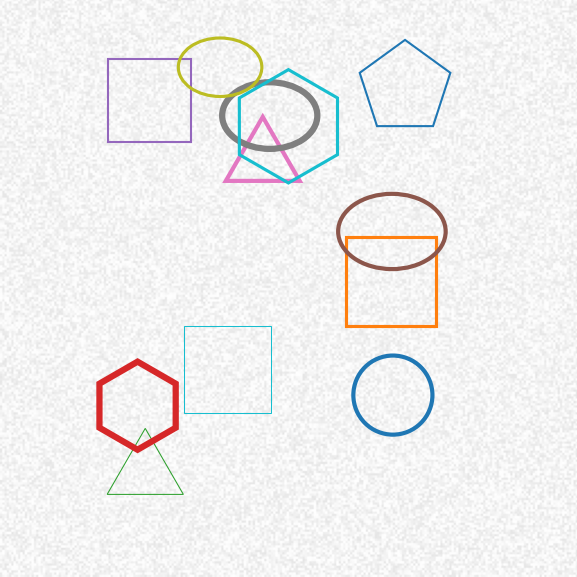[{"shape": "pentagon", "thickness": 1, "radius": 0.41, "center": [0.701, 0.848]}, {"shape": "circle", "thickness": 2, "radius": 0.34, "center": [0.68, 0.315]}, {"shape": "square", "thickness": 1.5, "radius": 0.39, "center": [0.677, 0.512]}, {"shape": "triangle", "thickness": 0.5, "radius": 0.38, "center": [0.252, 0.181]}, {"shape": "hexagon", "thickness": 3, "radius": 0.38, "center": [0.238, 0.297]}, {"shape": "square", "thickness": 1, "radius": 0.36, "center": [0.259, 0.826]}, {"shape": "oval", "thickness": 2, "radius": 0.47, "center": [0.679, 0.598]}, {"shape": "triangle", "thickness": 2, "radius": 0.37, "center": [0.455, 0.723]}, {"shape": "oval", "thickness": 3, "radius": 0.41, "center": [0.467, 0.799]}, {"shape": "oval", "thickness": 1.5, "radius": 0.36, "center": [0.381, 0.883]}, {"shape": "square", "thickness": 0.5, "radius": 0.38, "center": [0.395, 0.359]}, {"shape": "hexagon", "thickness": 1.5, "radius": 0.49, "center": [0.499, 0.78]}]